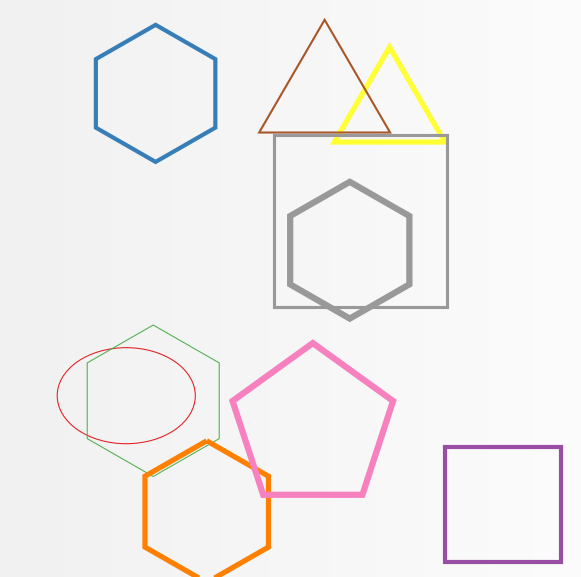[{"shape": "oval", "thickness": 0.5, "radius": 0.59, "center": [0.217, 0.314]}, {"shape": "hexagon", "thickness": 2, "radius": 0.59, "center": [0.268, 0.837]}, {"shape": "hexagon", "thickness": 0.5, "radius": 0.66, "center": [0.264, 0.305]}, {"shape": "square", "thickness": 2, "radius": 0.5, "center": [0.866, 0.126]}, {"shape": "hexagon", "thickness": 2.5, "radius": 0.61, "center": [0.356, 0.113]}, {"shape": "triangle", "thickness": 2.5, "radius": 0.55, "center": [0.67, 0.808]}, {"shape": "triangle", "thickness": 1, "radius": 0.65, "center": [0.559, 0.835]}, {"shape": "pentagon", "thickness": 3, "radius": 0.73, "center": [0.538, 0.26]}, {"shape": "hexagon", "thickness": 3, "radius": 0.59, "center": [0.602, 0.566]}, {"shape": "square", "thickness": 1.5, "radius": 0.74, "center": [0.62, 0.616]}]